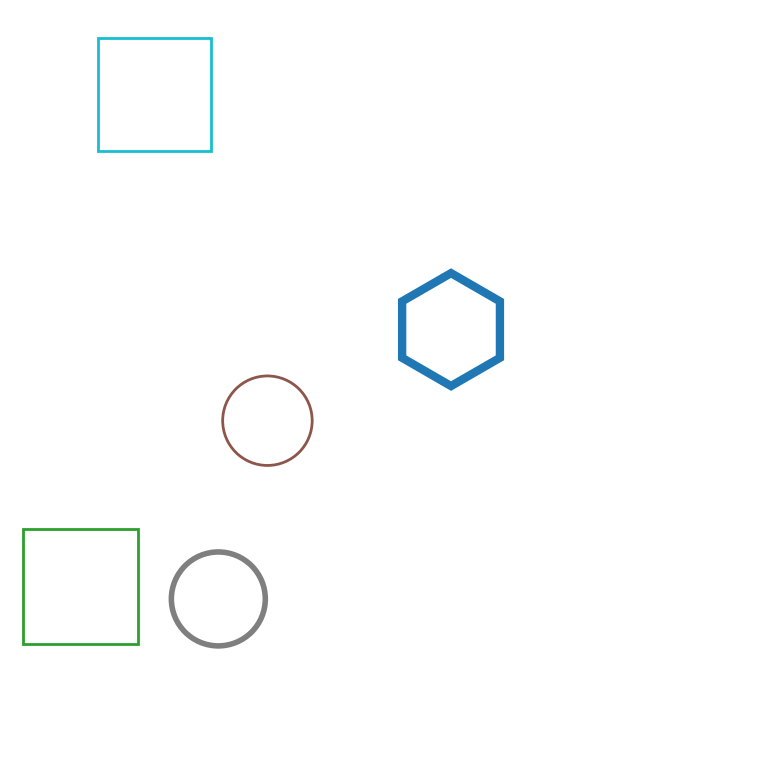[{"shape": "hexagon", "thickness": 3, "radius": 0.37, "center": [0.586, 0.572]}, {"shape": "square", "thickness": 1, "radius": 0.37, "center": [0.104, 0.238]}, {"shape": "circle", "thickness": 1, "radius": 0.29, "center": [0.347, 0.454]}, {"shape": "circle", "thickness": 2, "radius": 0.3, "center": [0.284, 0.222]}, {"shape": "square", "thickness": 1, "radius": 0.37, "center": [0.2, 0.877]}]